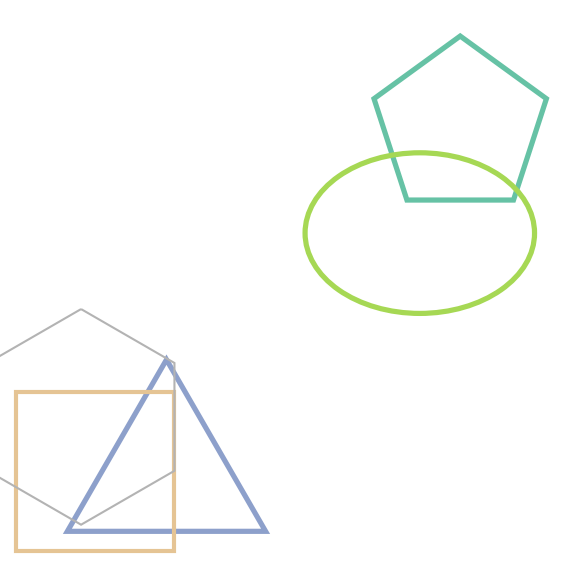[{"shape": "pentagon", "thickness": 2.5, "radius": 0.78, "center": [0.797, 0.78]}, {"shape": "triangle", "thickness": 2.5, "radius": 0.99, "center": [0.288, 0.178]}, {"shape": "oval", "thickness": 2.5, "radius": 0.99, "center": [0.727, 0.595]}, {"shape": "square", "thickness": 2, "radius": 0.68, "center": [0.165, 0.183]}, {"shape": "hexagon", "thickness": 1, "radius": 0.93, "center": [0.14, 0.277]}]